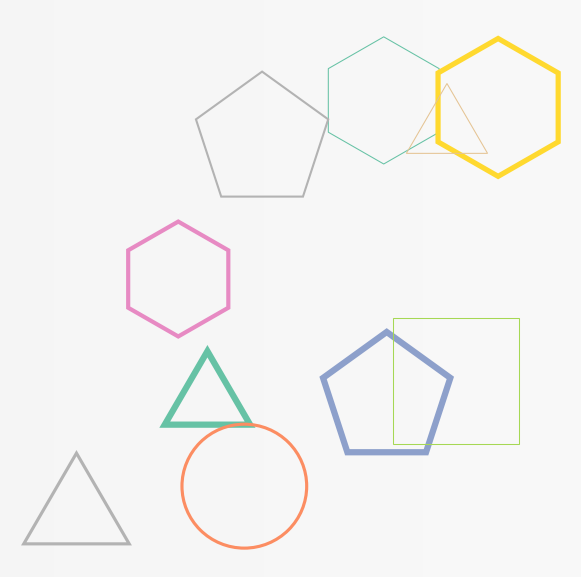[{"shape": "hexagon", "thickness": 0.5, "radius": 0.55, "center": [0.66, 0.825]}, {"shape": "triangle", "thickness": 3, "radius": 0.42, "center": [0.357, 0.306]}, {"shape": "circle", "thickness": 1.5, "radius": 0.54, "center": [0.42, 0.157]}, {"shape": "pentagon", "thickness": 3, "radius": 0.58, "center": [0.665, 0.309]}, {"shape": "hexagon", "thickness": 2, "radius": 0.5, "center": [0.307, 0.516]}, {"shape": "square", "thickness": 0.5, "radius": 0.54, "center": [0.784, 0.34]}, {"shape": "hexagon", "thickness": 2.5, "radius": 0.6, "center": [0.857, 0.813]}, {"shape": "triangle", "thickness": 0.5, "radius": 0.4, "center": [0.769, 0.774]}, {"shape": "triangle", "thickness": 1.5, "radius": 0.52, "center": [0.132, 0.11]}, {"shape": "pentagon", "thickness": 1, "radius": 0.6, "center": [0.451, 0.755]}]